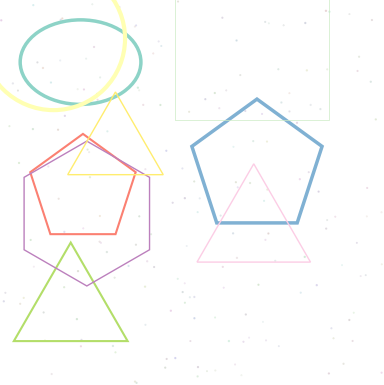[{"shape": "oval", "thickness": 2.5, "radius": 0.78, "center": [0.209, 0.839]}, {"shape": "circle", "thickness": 3, "radius": 0.93, "center": [0.139, 0.9]}, {"shape": "pentagon", "thickness": 1.5, "radius": 0.72, "center": [0.215, 0.508]}, {"shape": "pentagon", "thickness": 2.5, "radius": 0.89, "center": [0.667, 0.565]}, {"shape": "triangle", "thickness": 1.5, "radius": 0.85, "center": [0.184, 0.199]}, {"shape": "triangle", "thickness": 1, "radius": 0.85, "center": [0.659, 0.404]}, {"shape": "hexagon", "thickness": 1, "radius": 0.94, "center": [0.226, 0.445]}, {"shape": "square", "thickness": 0.5, "radius": 1.0, "center": [0.654, 0.889]}, {"shape": "triangle", "thickness": 1, "radius": 0.72, "center": [0.3, 0.618]}]